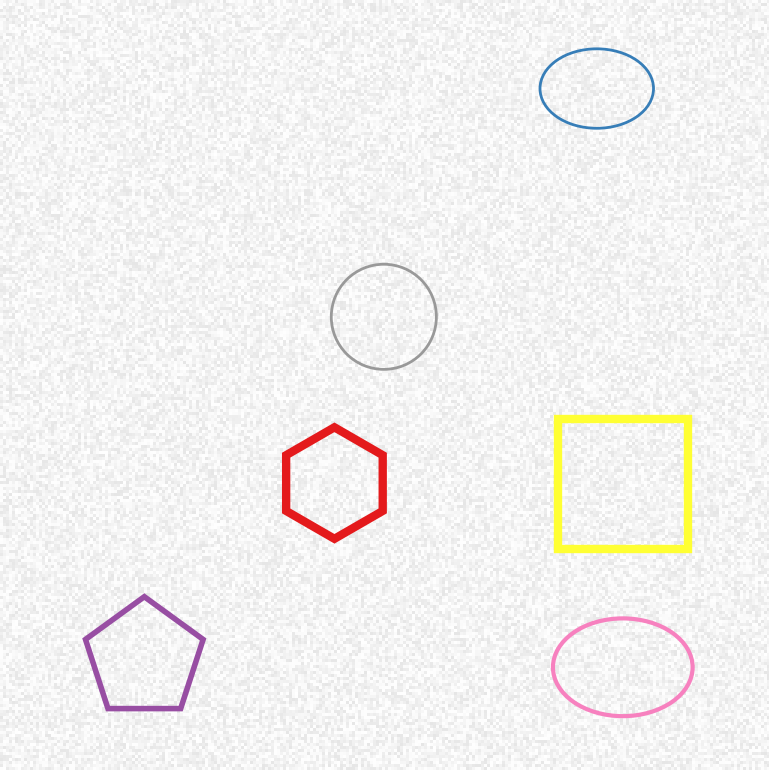[{"shape": "hexagon", "thickness": 3, "radius": 0.36, "center": [0.434, 0.373]}, {"shape": "oval", "thickness": 1, "radius": 0.37, "center": [0.775, 0.885]}, {"shape": "pentagon", "thickness": 2, "radius": 0.4, "center": [0.187, 0.145]}, {"shape": "square", "thickness": 3, "radius": 0.42, "center": [0.809, 0.372]}, {"shape": "oval", "thickness": 1.5, "radius": 0.45, "center": [0.809, 0.133]}, {"shape": "circle", "thickness": 1, "radius": 0.34, "center": [0.498, 0.589]}]